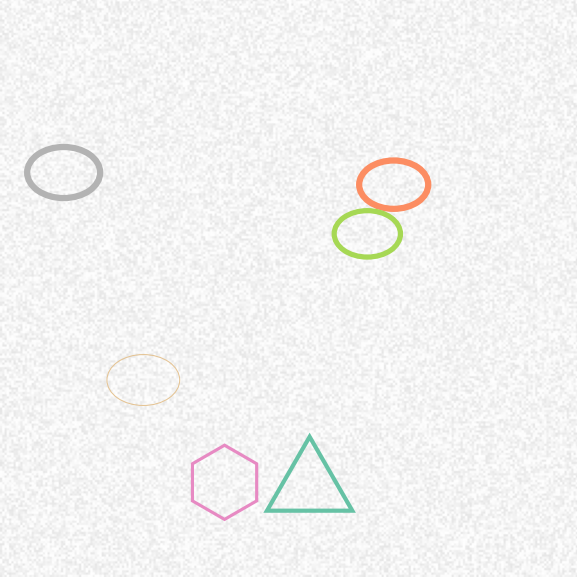[{"shape": "triangle", "thickness": 2, "radius": 0.43, "center": [0.536, 0.157]}, {"shape": "oval", "thickness": 3, "radius": 0.3, "center": [0.682, 0.679]}, {"shape": "hexagon", "thickness": 1.5, "radius": 0.32, "center": [0.389, 0.164]}, {"shape": "oval", "thickness": 2.5, "radius": 0.29, "center": [0.636, 0.594]}, {"shape": "oval", "thickness": 0.5, "radius": 0.31, "center": [0.248, 0.341]}, {"shape": "oval", "thickness": 3, "radius": 0.32, "center": [0.11, 0.7]}]